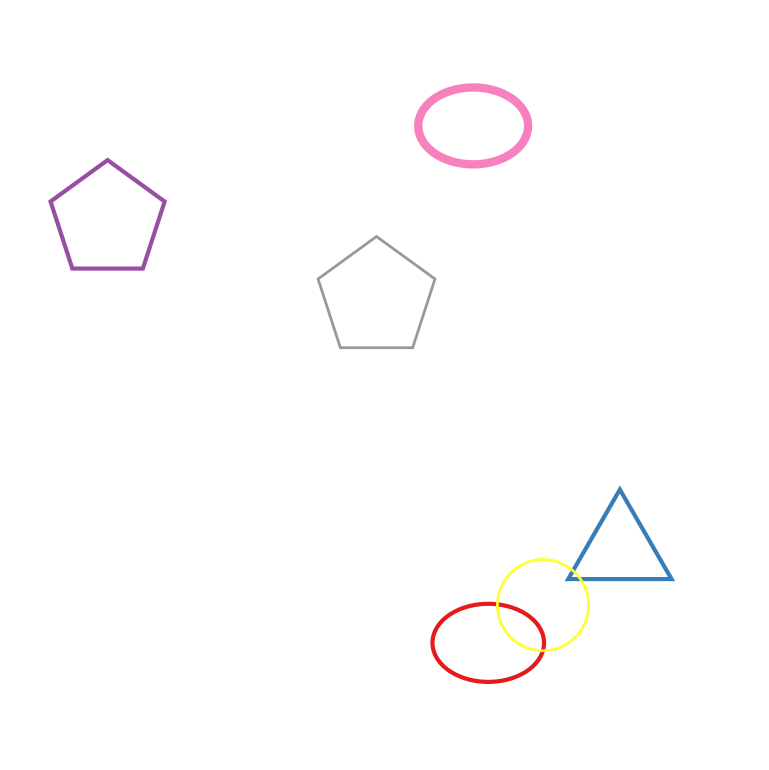[{"shape": "oval", "thickness": 1.5, "radius": 0.36, "center": [0.634, 0.165]}, {"shape": "triangle", "thickness": 1.5, "radius": 0.39, "center": [0.805, 0.287]}, {"shape": "pentagon", "thickness": 1.5, "radius": 0.39, "center": [0.14, 0.714]}, {"shape": "circle", "thickness": 1, "radius": 0.3, "center": [0.705, 0.214]}, {"shape": "oval", "thickness": 3, "radius": 0.36, "center": [0.615, 0.836]}, {"shape": "pentagon", "thickness": 1, "radius": 0.4, "center": [0.489, 0.613]}]